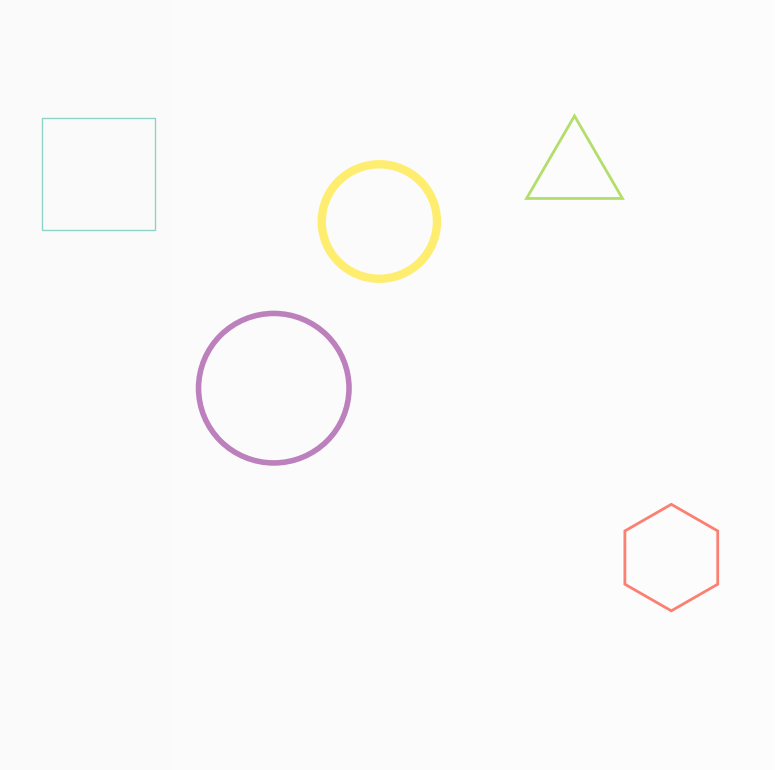[{"shape": "square", "thickness": 0.5, "radius": 0.36, "center": [0.127, 0.774]}, {"shape": "hexagon", "thickness": 1, "radius": 0.35, "center": [0.866, 0.276]}, {"shape": "triangle", "thickness": 1, "radius": 0.36, "center": [0.741, 0.778]}, {"shape": "circle", "thickness": 2, "radius": 0.49, "center": [0.353, 0.496]}, {"shape": "circle", "thickness": 3, "radius": 0.37, "center": [0.489, 0.712]}]